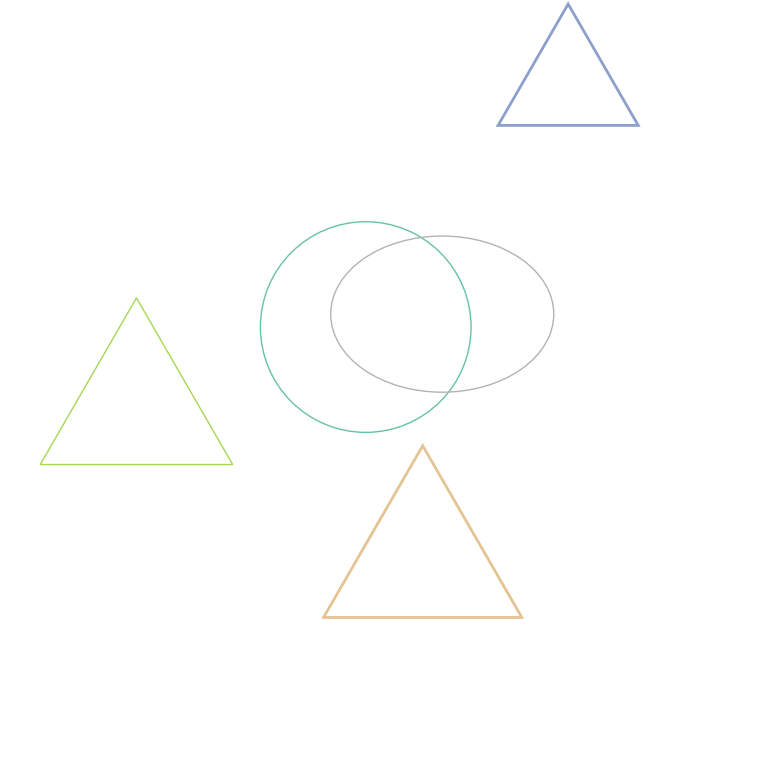[{"shape": "circle", "thickness": 0.5, "radius": 0.68, "center": [0.475, 0.575]}, {"shape": "triangle", "thickness": 1, "radius": 0.53, "center": [0.738, 0.89]}, {"shape": "triangle", "thickness": 0.5, "radius": 0.72, "center": [0.177, 0.469]}, {"shape": "triangle", "thickness": 1, "radius": 0.74, "center": [0.549, 0.272]}, {"shape": "oval", "thickness": 0.5, "radius": 0.72, "center": [0.574, 0.592]}]